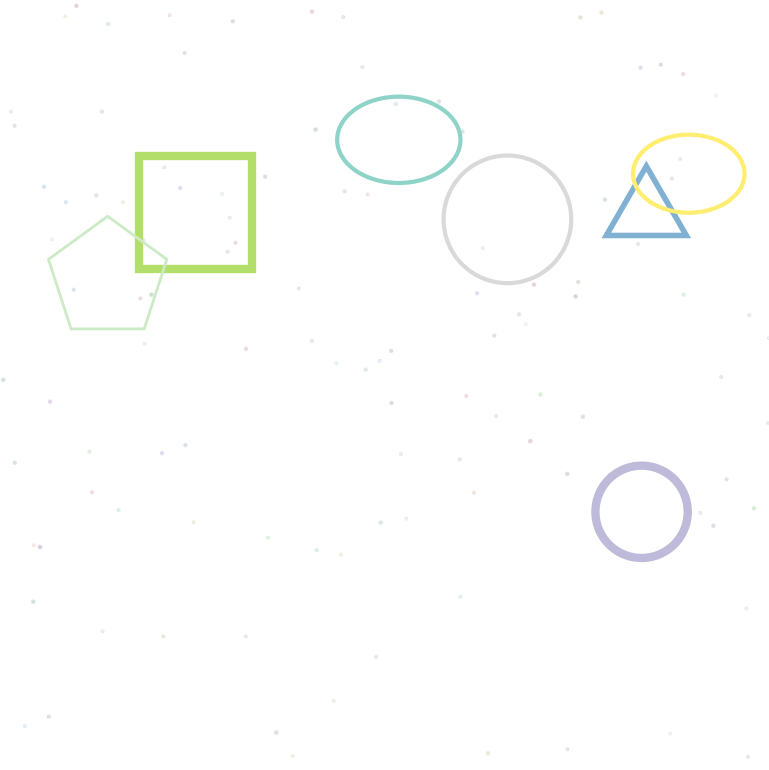[{"shape": "oval", "thickness": 1.5, "radius": 0.4, "center": [0.518, 0.818]}, {"shape": "circle", "thickness": 3, "radius": 0.3, "center": [0.833, 0.335]}, {"shape": "triangle", "thickness": 2, "radius": 0.3, "center": [0.839, 0.724]}, {"shape": "square", "thickness": 3, "radius": 0.37, "center": [0.254, 0.724]}, {"shape": "circle", "thickness": 1.5, "radius": 0.41, "center": [0.659, 0.715]}, {"shape": "pentagon", "thickness": 1, "radius": 0.4, "center": [0.14, 0.638]}, {"shape": "oval", "thickness": 1.5, "radius": 0.36, "center": [0.894, 0.774]}]